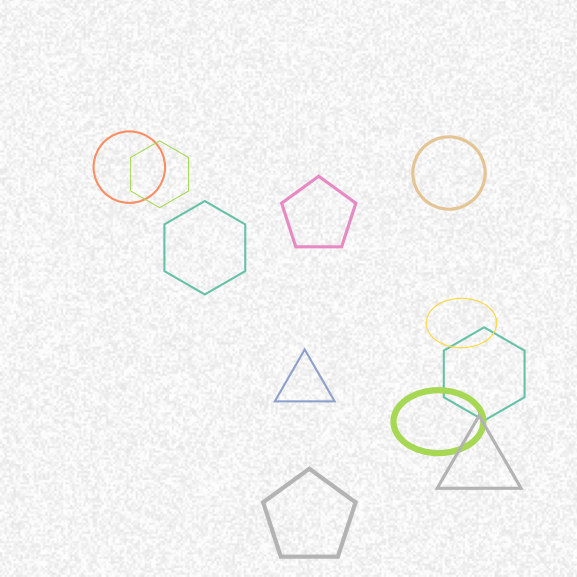[{"shape": "hexagon", "thickness": 1, "radius": 0.4, "center": [0.355, 0.57]}, {"shape": "hexagon", "thickness": 1, "radius": 0.4, "center": [0.838, 0.352]}, {"shape": "circle", "thickness": 1, "radius": 0.31, "center": [0.224, 0.71]}, {"shape": "triangle", "thickness": 1, "radius": 0.3, "center": [0.528, 0.334]}, {"shape": "pentagon", "thickness": 1.5, "radius": 0.34, "center": [0.552, 0.626]}, {"shape": "hexagon", "thickness": 0.5, "radius": 0.29, "center": [0.276, 0.697]}, {"shape": "oval", "thickness": 3, "radius": 0.39, "center": [0.759, 0.269]}, {"shape": "oval", "thickness": 0.5, "radius": 0.31, "center": [0.799, 0.44]}, {"shape": "circle", "thickness": 1.5, "radius": 0.31, "center": [0.777, 0.7]}, {"shape": "pentagon", "thickness": 2, "radius": 0.42, "center": [0.536, 0.103]}, {"shape": "triangle", "thickness": 1.5, "radius": 0.42, "center": [0.83, 0.196]}]